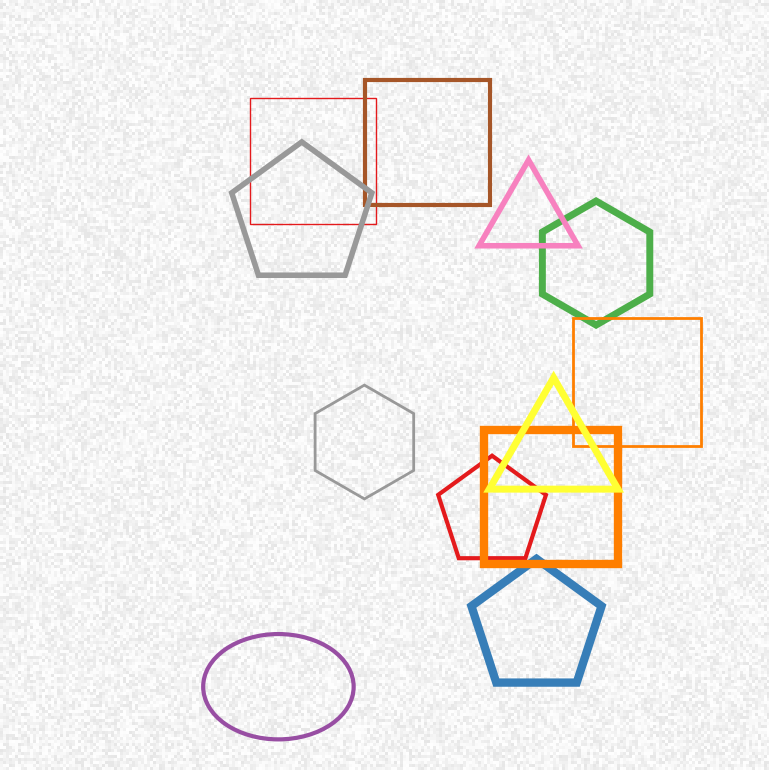[{"shape": "pentagon", "thickness": 1.5, "radius": 0.37, "center": [0.639, 0.335]}, {"shape": "square", "thickness": 0.5, "radius": 0.41, "center": [0.406, 0.791]}, {"shape": "pentagon", "thickness": 3, "radius": 0.44, "center": [0.697, 0.185]}, {"shape": "hexagon", "thickness": 2.5, "radius": 0.4, "center": [0.774, 0.658]}, {"shape": "oval", "thickness": 1.5, "radius": 0.49, "center": [0.362, 0.108]}, {"shape": "square", "thickness": 3, "radius": 0.43, "center": [0.715, 0.354]}, {"shape": "square", "thickness": 1, "radius": 0.41, "center": [0.827, 0.504]}, {"shape": "triangle", "thickness": 2.5, "radius": 0.48, "center": [0.719, 0.413]}, {"shape": "square", "thickness": 1.5, "radius": 0.41, "center": [0.556, 0.815]}, {"shape": "triangle", "thickness": 2, "radius": 0.37, "center": [0.686, 0.718]}, {"shape": "pentagon", "thickness": 2, "radius": 0.48, "center": [0.392, 0.72]}, {"shape": "hexagon", "thickness": 1, "radius": 0.37, "center": [0.473, 0.426]}]